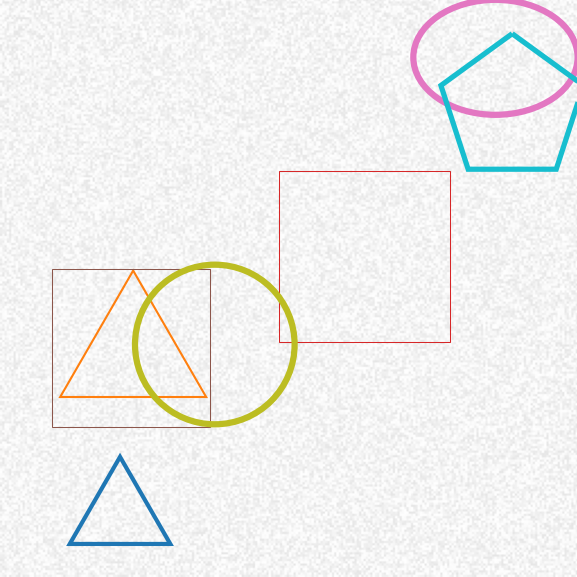[{"shape": "triangle", "thickness": 2, "radius": 0.5, "center": [0.208, 0.107]}, {"shape": "triangle", "thickness": 1, "radius": 0.73, "center": [0.231, 0.385]}, {"shape": "square", "thickness": 0.5, "radius": 0.74, "center": [0.631, 0.554]}, {"shape": "square", "thickness": 0.5, "radius": 0.68, "center": [0.226, 0.396]}, {"shape": "oval", "thickness": 3, "radius": 0.71, "center": [0.858, 0.9]}, {"shape": "circle", "thickness": 3, "radius": 0.69, "center": [0.372, 0.403]}, {"shape": "pentagon", "thickness": 2.5, "radius": 0.65, "center": [0.887, 0.811]}]